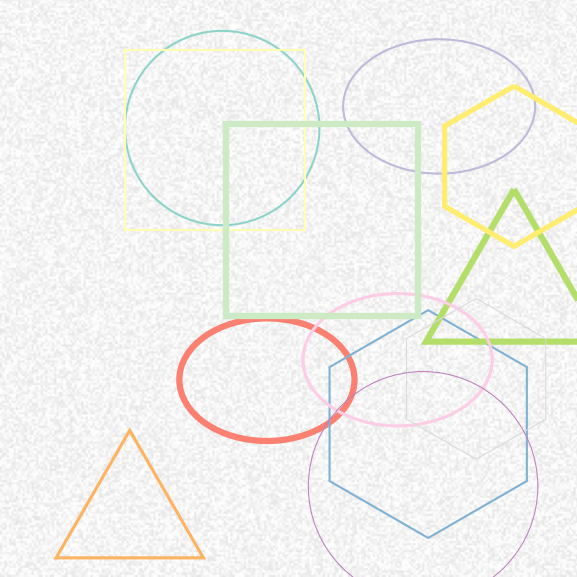[{"shape": "circle", "thickness": 1, "radius": 0.84, "center": [0.385, 0.777]}, {"shape": "square", "thickness": 1, "radius": 0.78, "center": [0.372, 0.757]}, {"shape": "oval", "thickness": 1, "radius": 0.83, "center": [0.76, 0.815]}, {"shape": "oval", "thickness": 3, "radius": 0.76, "center": [0.462, 0.342]}, {"shape": "hexagon", "thickness": 1, "radius": 0.99, "center": [0.741, 0.265]}, {"shape": "triangle", "thickness": 1.5, "radius": 0.74, "center": [0.225, 0.107]}, {"shape": "triangle", "thickness": 3, "radius": 0.88, "center": [0.89, 0.495]}, {"shape": "oval", "thickness": 1.5, "radius": 0.82, "center": [0.688, 0.376]}, {"shape": "hexagon", "thickness": 0.5, "radius": 0.7, "center": [0.824, 0.343]}, {"shape": "circle", "thickness": 0.5, "radius": 0.99, "center": [0.733, 0.157]}, {"shape": "square", "thickness": 3, "radius": 0.83, "center": [0.558, 0.618]}, {"shape": "hexagon", "thickness": 2.5, "radius": 0.69, "center": [0.89, 0.711]}]